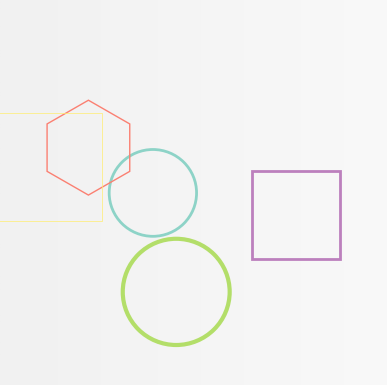[{"shape": "circle", "thickness": 2, "radius": 0.56, "center": [0.395, 0.499]}, {"shape": "hexagon", "thickness": 1, "radius": 0.62, "center": [0.228, 0.617]}, {"shape": "circle", "thickness": 3, "radius": 0.69, "center": [0.455, 0.242]}, {"shape": "square", "thickness": 2, "radius": 0.57, "center": [0.763, 0.442]}, {"shape": "square", "thickness": 0.5, "radius": 0.7, "center": [0.123, 0.567]}]